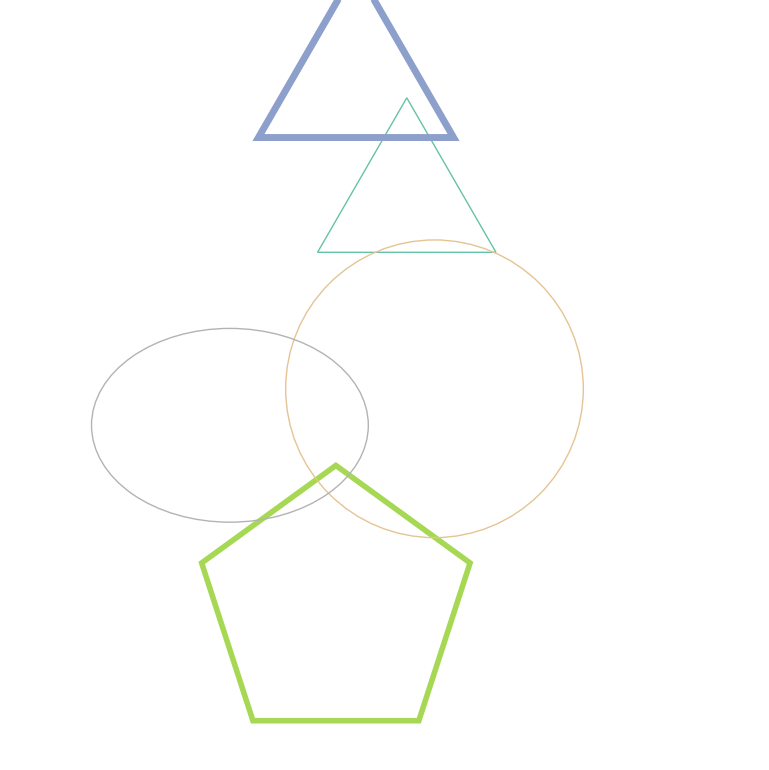[{"shape": "triangle", "thickness": 0.5, "radius": 0.67, "center": [0.528, 0.739]}, {"shape": "triangle", "thickness": 2.5, "radius": 0.73, "center": [0.462, 0.895]}, {"shape": "pentagon", "thickness": 2, "radius": 0.92, "center": [0.436, 0.212]}, {"shape": "circle", "thickness": 0.5, "radius": 0.97, "center": [0.564, 0.495]}, {"shape": "oval", "thickness": 0.5, "radius": 0.9, "center": [0.299, 0.448]}]